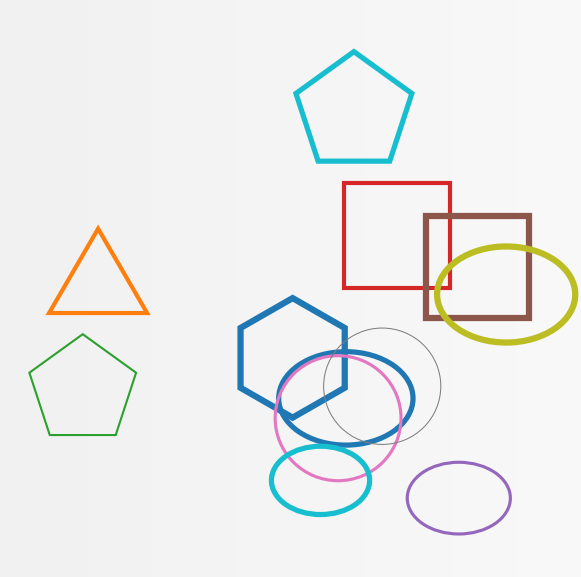[{"shape": "oval", "thickness": 2.5, "radius": 0.58, "center": [0.595, 0.309]}, {"shape": "hexagon", "thickness": 3, "radius": 0.52, "center": [0.503, 0.379]}, {"shape": "triangle", "thickness": 2, "radius": 0.49, "center": [0.169, 0.506]}, {"shape": "pentagon", "thickness": 1, "radius": 0.48, "center": [0.142, 0.324]}, {"shape": "square", "thickness": 2, "radius": 0.46, "center": [0.684, 0.591]}, {"shape": "oval", "thickness": 1.5, "radius": 0.44, "center": [0.789, 0.137]}, {"shape": "square", "thickness": 3, "radius": 0.44, "center": [0.821, 0.536]}, {"shape": "circle", "thickness": 1.5, "radius": 0.54, "center": [0.582, 0.275]}, {"shape": "circle", "thickness": 0.5, "radius": 0.5, "center": [0.658, 0.33]}, {"shape": "oval", "thickness": 3, "radius": 0.59, "center": [0.871, 0.489]}, {"shape": "pentagon", "thickness": 2.5, "radius": 0.52, "center": [0.609, 0.805]}, {"shape": "oval", "thickness": 2.5, "radius": 0.42, "center": [0.551, 0.167]}]